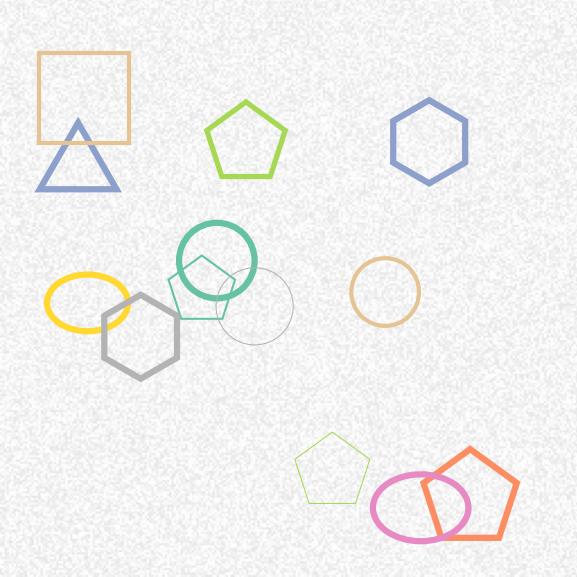[{"shape": "circle", "thickness": 3, "radius": 0.33, "center": [0.375, 0.548]}, {"shape": "pentagon", "thickness": 1, "radius": 0.3, "center": [0.349, 0.496]}, {"shape": "pentagon", "thickness": 3, "radius": 0.42, "center": [0.814, 0.137]}, {"shape": "hexagon", "thickness": 3, "radius": 0.36, "center": [0.743, 0.754]}, {"shape": "triangle", "thickness": 3, "radius": 0.38, "center": [0.135, 0.71]}, {"shape": "oval", "thickness": 3, "radius": 0.41, "center": [0.728, 0.12]}, {"shape": "pentagon", "thickness": 2.5, "radius": 0.36, "center": [0.426, 0.751]}, {"shape": "pentagon", "thickness": 0.5, "radius": 0.34, "center": [0.575, 0.183]}, {"shape": "oval", "thickness": 3, "radius": 0.35, "center": [0.152, 0.475]}, {"shape": "square", "thickness": 2, "radius": 0.39, "center": [0.146, 0.829]}, {"shape": "circle", "thickness": 2, "radius": 0.29, "center": [0.667, 0.493]}, {"shape": "hexagon", "thickness": 3, "radius": 0.36, "center": [0.244, 0.416]}, {"shape": "circle", "thickness": 0.5, "radius": 0.33, "center": [0.441, 0.469]}]